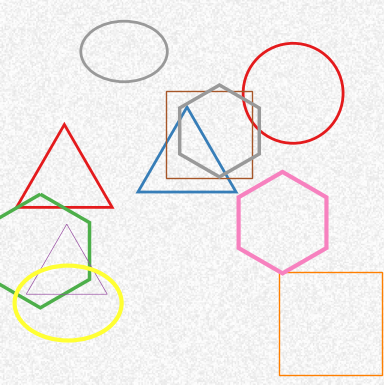[{"shape": "circle", "thickness": 2, "radius": 0.65, "center": [0.761, 0.758]}, {"shape": "triangle", "thickness": 2, "radius": 0.72, "center": [0.167, 0.533]}, {"shape": "triangle", "thickness": 2, "radius": 0.74, "center": [0.486, 0.575]}, {"shape": "hexagon", "thickness": 2.5, "radius": 0.74, "center": [0.105, 0.348]}, {"shape": "triangle", "thickness": 0.5, "radius": 0.61, "center": [0.173, 0.296]}, {"shape": "square", "thickness": 1, "radius": 0.67, "center": [0.858, 0.16]}, {"shape": "oval", "thickness": 3, "radius": 0.7, "center": [0.177, 0.213]}, {"shape": "square", "thickness": 1, "radius": 0.56, "center": [0.542, 0.651]}, {"shape": "hexagon", "thickness": 3, "radius": 0.66, "center": [0.734, 0.422]}, {"shape": "oval", "thickness": 2, "radius": 0.56, "center": [0.322, 0.866]}, {"shape": "hexagon", "thickness": 2.5, "radius": 0.6, "center": [0.57, 0.66]}]